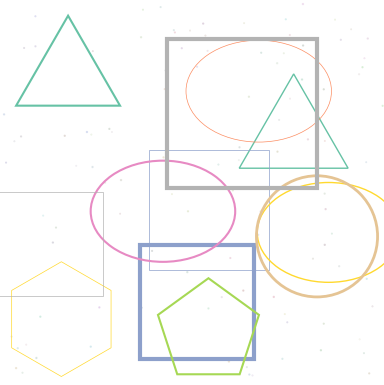[{"shape": "triangle", "thickness": 1, "radius": 0.82, "center": [0.763, 0.645]}, {"shape": "triangle", "thickness": 1.5, "radius": 0.78, "center": [0.177, 0.803]}, {"shape": "oval", "thickness": 0.5, "radius": 0.94, "center": [0.672, 0.763]}, {"shape": "square", "thickness": 3, "radius": 0.74, "center": [0.512, 0.215]}, {"shape": "square", "thickness": 0.5, "radius": 0.78, "center": [0.542, 0.454]}, {"shape": "oval", "thickness": 1.5, "radius": 0.94, "center": [0.423, 0.451]}, {"shape": "pentagon", "thickness": 1.5, "radius": 0.69, "center": [0.541, 0.139]}, {"shape": "oval", "thickness": 1, "radius": 0.93, "center": [0.853, 0.396]}, {"shape": "hexagon", "thickness": 0.5, "radius": 0.75, "center": [0.159, 0.171]}, {"shape": "circle", "thickness": 2, "radius": 0.79, "center": [0.823, 0.386]}, {"shape": "square", "thickness": 3, "radius": 0.97, "center": [0.629, 0.706]}, {"shape": "square", "thickness": 0.5, "radius": 0.67, "center": [0.133, 0.367]}]